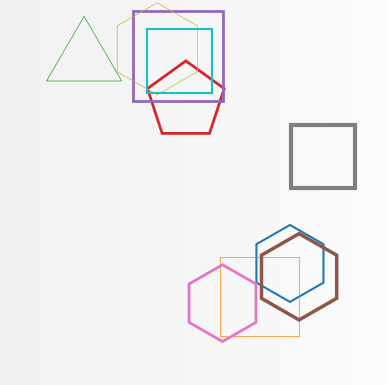[{"shape": "hexagon", "thickness": 1.5, "radius": 0.5, "center": [0.748, 0.316]}, {"shape": "square", "thickness": 0.5, "radius": 0.51, "center": [0.669, 0.229]}, {"shape": "triangle", "thickness": 0.5, "radius": 0.56, "center": [0.217, 0.846]}, {"shape": "pentagon", "thickness": 2, "radius": 0.52, "center": [0.48, 0.738]}, {"shape": "square", "thickness": 2, "radius": 0.58, "center": [0.459, 0.855]}, {"shape": "hexagon", "thickness": 2.5, "radius": 0.56, "center": [0.772, 0.281]}, {"shape": "hexagon", "thickness": 2, "radius": 0.5, "center": [0.574, 0.213]}, {"shape": "square", "thickness": 3, "radius": 0.41, "center": [0.834, 0.595]}, {"shape": "hexagon", "thickness": 0.5, "radius": 0.6, "center": [0.406, 0.873]}, {"shape": "square", "thickness": 1.5, "radius": 0.42, "center": [0.464, 0.841]}]